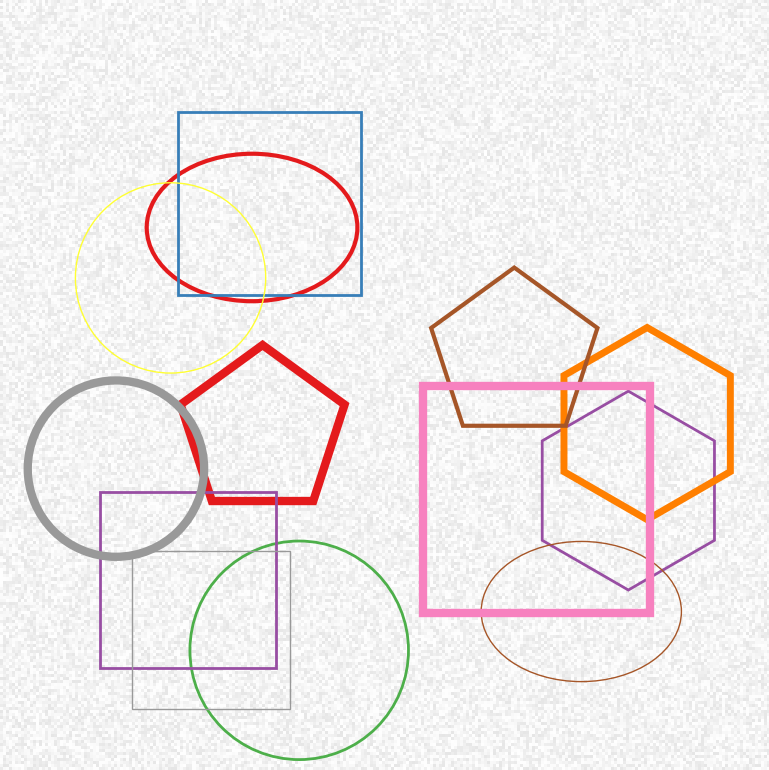[{"shape": "oval", "thickness": 1.5, "radius": 0.68, "center": [0.327, 0.705]}, {"shape": "pentagon", "thickness": 3, "radius": 0.56, "center": [0.341, 0.44]}, {"shape": "square", "thickness": 1, "radius": 0.6, "center": [0.35, 0.736]}, {"shape": "circle", "thickness": 1, "radius": 0.71, "center": [0.389, 0.155]}, {"shape": "hexagon", "thickness": 1, "radius": 0.65, "center": [0.816, 0.363]}, {"shape": "square", "thickness": 1, "radius": 0.57, "center": [0.244, 0.247]}, {"shape": "hexagon", "thickness": 2.5, "radius": 0.62, "center": [0.84, 0.45]}, {"shape": "circle", "thickness": 0.5, "radius": 0.62, "center": [0.221, 0.639]}, {"shape": "pentagon", "thickness": 1.5, "radius": 0.57, "center": [0.668, 0.539]}, {"shape": "oval", "thickness": 0.5, "radius": 0.65, "center": [0.755, 0.206]}, {"shape": "square", "thickness": 3, "radius": 0.74, "center": [0.696, 0.351]}, {"shape": "square", "thickness": 0.5, "radius": 0.51, "center": [0.274, 0.182]}, {"shape": "circle", "thickness": 3, "radius": 0.57, "center": [0.151, 0.391]}]